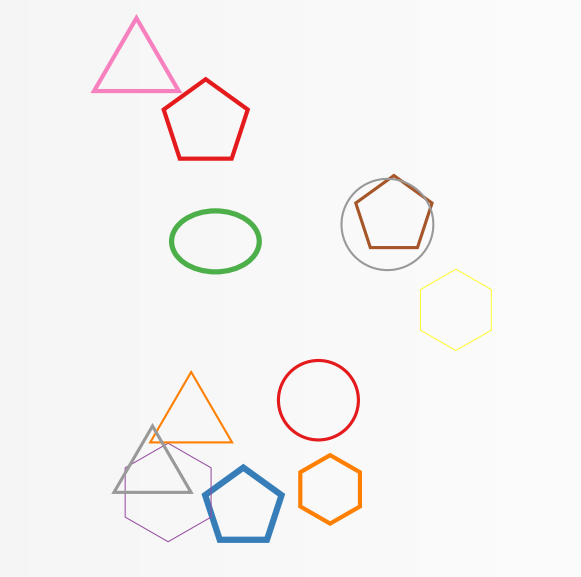[{"shape": "circle", "thickness": 1.5, "radius": 0.34, "center": [0.548, 0.306]}, {"shape": "pentagon", "thickness": 2, "radius": 0.38, "center": [0.354, 0.786]}, {"shape": "pentagon", "thickness": 3, "radius": 0.35, "center": [0.419, 0.12]}, {"shape": "oval", "thickness": 2.5, "radius": 0.38, "center": [0.371, 0.581]}, {"shape": "hexagon", "thickness": 0.5, "radius": 0.43, "center": [0.289, 0.146]}, {"shape": "hexagon", "thickness": 2, "radius": 0.3, "center": [0.568, 0.152]}, {"shape": "triangle", "thickness": 1, "radius": 0.41, "center": [0.329, 0.274]}, {"shape": "hexagon", "thickness": 0.5, "radius": 0.35, "center": [0.784, 0.463]}, {"shape": "pentagon", "thickness": 1.5, "radius": 0.34, "center": [0.678, 0.626]}, {"shape": "triangle", "thickness": 2, "radius": 0.42, "center": [0.235, 0.884]}, {"shape": "triangle", "thickness": 1.5, "radius": 0.38, "center": [0.262, 0.185]}, {"shape": "circle", "thickness": 1, "radius": 0.4, "center": [0.667, 0.61]}]